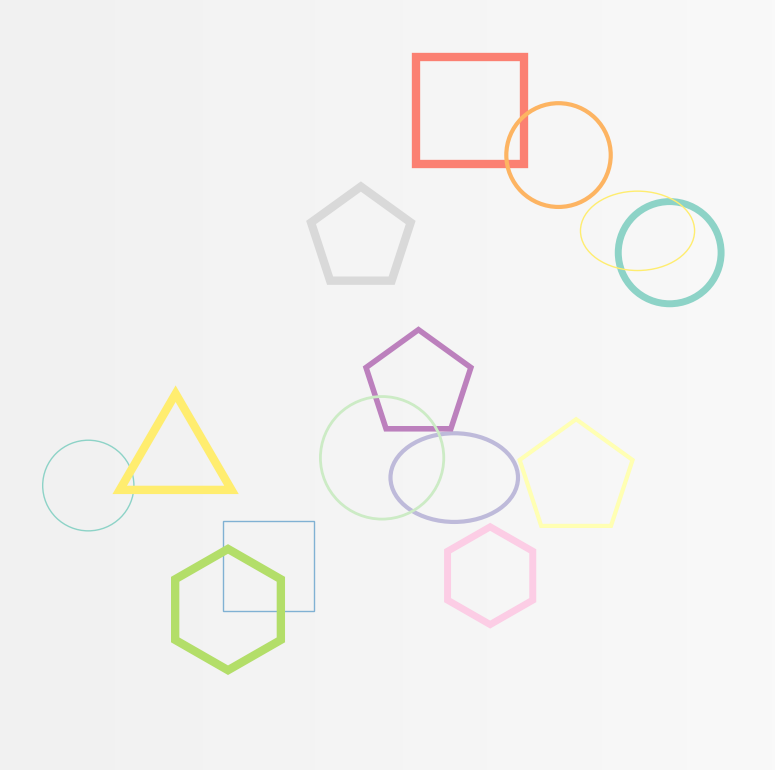[{"shape": "circle", "thickness": 2.5, "radius": 0.33, "center": [0.864, 0.672]}, {"shape": "circle", "thickness": 0.5, "radius": 0.29, "center": [0.114, 0.369]}, {"shape": "pentagon", "thickness": 1.5, "radius": 0.38, "center": [0.743, 0.379]}, {"shape": "oval", "thickness": 1.5, "radius": 0.41, "center": [0.586, 0.38]}, {"shape": "square", "thickness": 3, "radius": 0.35, "center": [0.606, 0.857]}, {"shape": "square", "thickness": 0.5, "radius": 0.29, "center": [0.347, 0.265]}, {"shape": "circle", "thickness": 1.5, "radius": 0.34, "center": [0.721, 0.799]}, {"shape": "hexagon", "thickness": 3, "radius": 0.39, "center": [0.294, 0.208]}, {"shape": "hexagon", "thickness": 2.5, "radius": 0.32, "center": [0.632, 0.252]}, {"shape": "pentagon", "thickness": 3, "radius": 0.34, "center": [0.466, 0.69]}, {"shape": "pentagon", "thickness": 2, "radius": 0.36, "center": [0.54, 0.501]}, {"shape": "circle", "thickness": 1, "radius": 0.4, "center": [0.493, 0.405]}, {"shape": "triangle", "thickness": 3, "radius": 0.42, "center": [0.227, 0.405]}, {"shape": "oval", "thickness": 0.5, "radius": 0.37, "center": [0.823, 0.7]}]